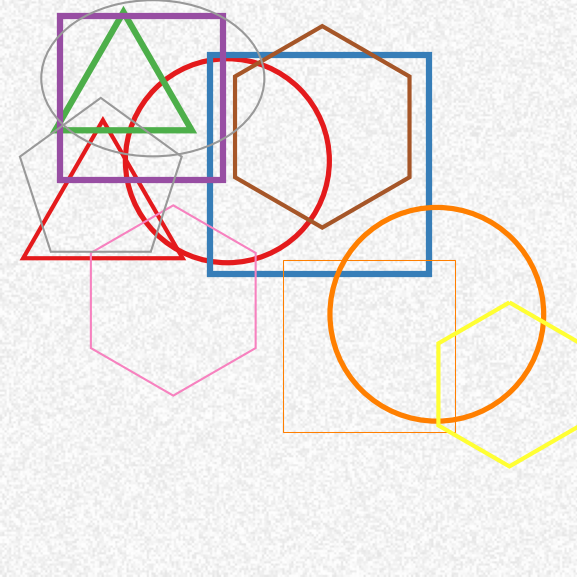[{"shape": "triangle", "thickness": 2, "radius": 0.8, "center": [0.178, 0.632]}, {"shape": "circle", "thickness": 2.5, "radius": 0.88, "center": [0.394, 0.721]}, {"shape": "square", "thickness": 3, "radius": 0.95, "center": [0.553, 0.715]}, {"shape": "triangle", "thickness": 3, "radius": 0.68, "center": [0.214, 0.842]}, {"shape": "square", "thickness": 3, "radius": 0.71, "center": [0.244, 0.83]}, {"shape": "circle", "thickness": 2.5, "radius": 0.93, "center": [0.756, 0.455]}, {"shape": "square", "thickness": 0.5, "radius": 0.75, "center": [0.639, 0.399]}, {"shape": "hexagon", "thickness": 2, "radius": 0.71, "center": [0.882, 0.333]}, {"shape": "hexagon", "thickness": 2, "radius": 0.87, "center": [0.558, 0.779]}, {"shape": "hexagon", "thickness": 1, "radius": 0.82, "center": [0.3, 0.479]}, {"shape": "oval", "thickness": 1, "radius": 0.97, "center": [0.265, 0.864]}, {"shape": "pentagon", "thickness": 1, "radius": 0.74, "center": [0.175, 0.682]}]